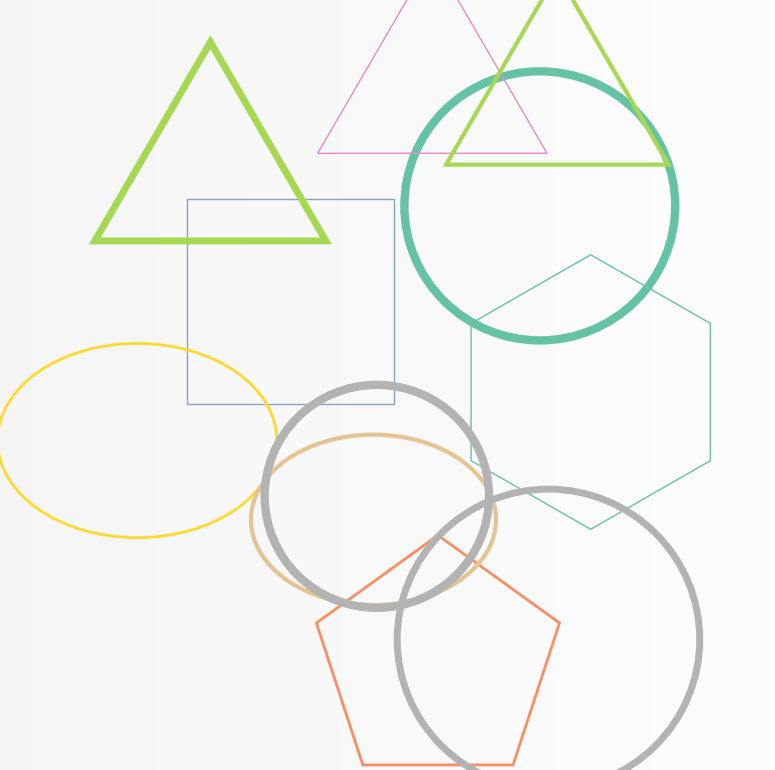[{"shape": "hexagon", "thickness": 0.5, "radius": 0.89, "center": [0.762, 0.491]}, {"shape": "circle", "thickness": 3, "radius": 0.87, "center": [0.697, 0.733]}, {"shape": "pentagon", "thickness": 1, "radius": 0.82, "center": [0.565, 0.14]}, {"shape": "square", "thickness": 0.5, "radius": 0.67, "center": [0.375, 0.609]}, {"shape": "triangle", "thickness": 0.5, "radius": 0.85, "center": [0.558, 0.886]}, {"shape": "triangle", "thickness": 2.5, "radius": 0.86, "center": [0.271, 0.773]}, {"shape": "triangle", "thickness": 1.5, "radius": 0.83, "center": [0.719, 0.869]}, {"shape": "oval", "thickness": 1, "radius": 0.9, "center": [0.177, 0.428]}, {"shape": "oval", "thickness": 1.5, "radius": 0.79, "center": [0.482, 0.325]}, {"shape": "circle", "thickness": 2.5, "radius": 0.98, "center": [0.708, 0.17]}, {"shape": "circle", "thickness": 3, "radius": 0.72, "center": [0.486, 0.355]}]